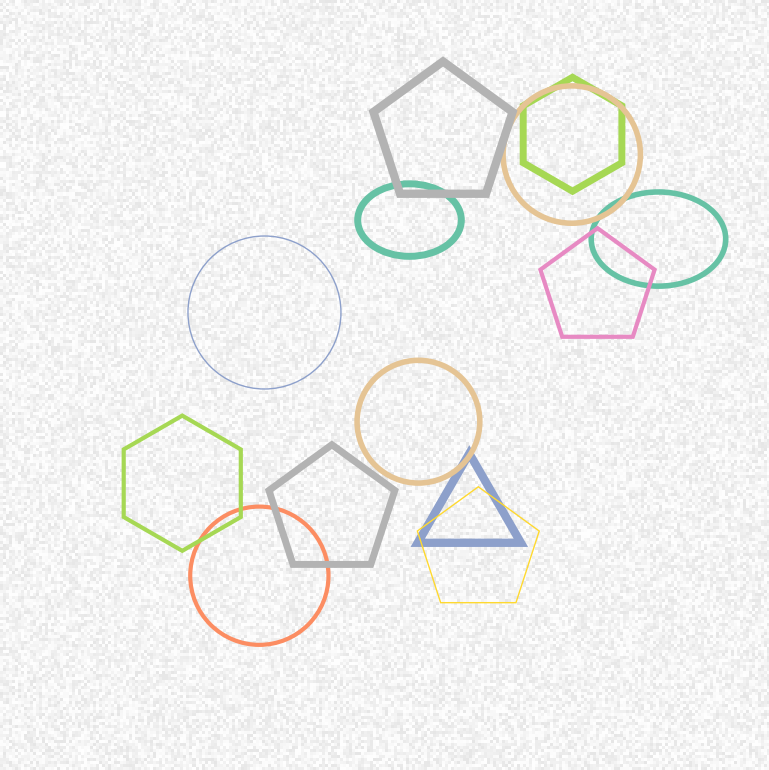[{"shape": "oval", "thickness": 2, "radius": 0.44, "center": [0.855, 0.69]}, {"shape": "oval", "thickness": 2.5, "radius": 0.34, "center": [0.532, 0.714]}, {"shape": "circle", "thickness": 1.5, "radius": 0.45, "center": [0.337, 0.252]}, {"shape": "circle", "thickness": 0.5, "radius": 0.5, "center": [0.343, 0.594]}, {"shape": "triangle", "thickness": 3, "radius": 0.39, "center": [0.609, 0.334]}, {"shape": "pentagon", "thickness": 1.5, "radius": 0.39, "center": [0.776, 0.626]}, {"shape": "hexagon", "thickness": 2.5, "radius": 0.37, "center": [0.744, 0.826]}, {"shape": "hexagon", "thickness": 1.5, "radius": 0.44, "center": [0.237, 0.372]}, {"shape": "pentagon", "thickness": 0.5, "radius": 0.42, "center": [0.621, 0.285]}, {"shape": "circle", "thickness": 2, "radius": 0.45, "center": [0.743, 0.799]}, {"shape": "circle", "thickness": 2, "radius": 0.4, "center": [0.543, 0.452]}, {"shape": "pentagon", "thickness": 3, "radius": 0.47, "center": [0.575, 0.825]}, {"shape": "pentagon", "thickness": 2.5, "radius": 0.43, "center": [0.431, 0.337]}]